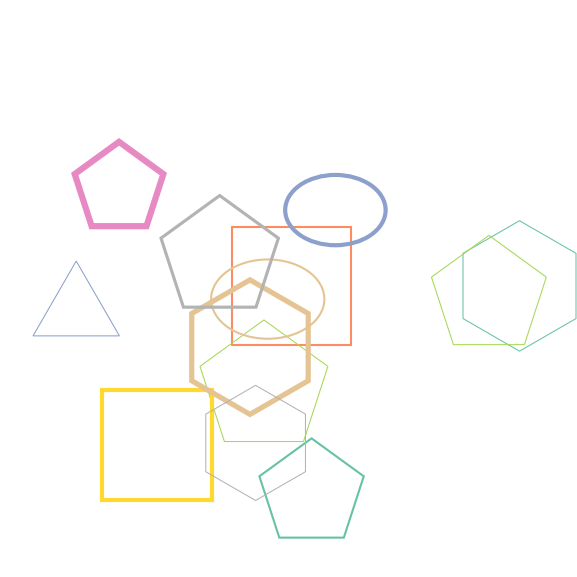[{"shape": "pentagon", "thickness": 1, "radius": 0.48, "center": [0.54, 0.145]}, {"shape": "hexagon", "thickness": 0.5, "radius": 0.56, "center": [0.9, 0.504]}, {"shape": "square", "thickness": 1, "radius": 0.51, "center": [0.505, 0.504]}, {"shape": "triangle", "thickness": 0.5, "radius": 0.43, "center": [0.132, 0.461]}, {"shape": "oval", "thickness": 2, "radius": 0.43, "center": [0.581, 0.635]}, {"shape": "pentagon", "thickness": 3, "radius": 0.4, "center": [0.206, 0.673]}, {"shape": "pentagon", "thickness": 0.5, "radius": 0.52, "center": [0.847, 0.487]}, {"shape": "pentagon", "thickness": 0.5, "radius": 0.58, "center": [0.457, 0.329]}, {"shape": "square", "thickness": 2, "radius": 0.48, "center": [0.272, 0.229]}, {"shape": "hexagon", "thickness": 2.5, "radius": 0.58, "center": [0.433, 0.398]}, {"shape": "oval", "thickness": 1, "radius": 0.49, "center": [0.464, 0.481]}, {"shape": "pentagon", "thickness": 1.5, "radius": 0.53, "center": [0.38, 0.554]}, {"shape": "hexagon", "thickness": 0.5, "radius": 0.5, "center": [0.443, 0.232]}]